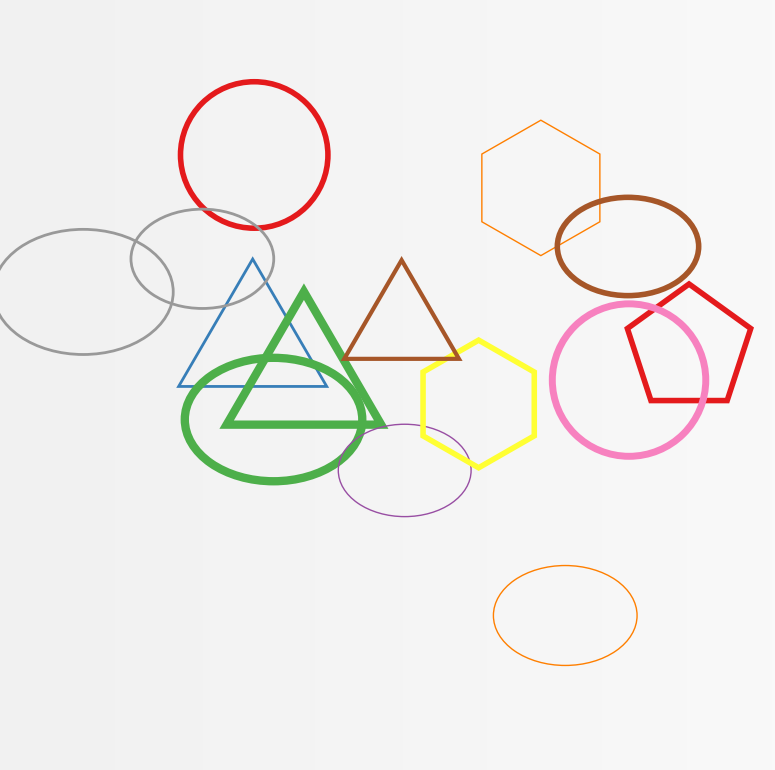[{"shape": "pentagon", "thickness": 2, "radius": 0.42, "center": [0.889, 0.547]}, {"shape": "circle", "thickness": 2, "radius": 0.48, "center": [0.328, 0.799]}, {"shape": "triangle", "thickness": 1, "radius": 0.55, "center": [0.326, 0.553]}, {"shape": "oval", "thickness": 3, "radius": 0.57, "center": [0.353, 0.455]}, {"shape": "triangle", "thickness": 3, "radius": 0.58, "center": [0.392, 0.506]}, {"shape": "oval", "thickness": 0.5, "radius": 0.43, "center": [0.522, 0.389]}, {"shape": "oval", "thickness": 0.5, "radius": 0.46, "center": [0.729, 0.201]}, {"shape": "hexagon", "thickness": 0.5, "radius": 0.44, "center": [0.698, 0.756]}, {"shape": "hexagon", "thickness": 2, "radius": 0.41, "center": [0.618, 0.475]}, {"shape": "triangle", "thickness": 1.5, "radius": 0.43, "center": [0.518, 0.577]}, {"shape": "oval", "thickness": 2, "radius": 0.46, "center": [0.81, 0.68]}, {"shape": "circle", "thickness": 2.5, "radius": 0.5, "center": [0.812, 0.506]}, {"shape": "oval", "thickness": 1, "radius": 0.58, "center": [0.107, 0.621]}, {"shape": "oval", "thickness": 1, "radius": 0.46, "center": [0.261, 0.664]}]